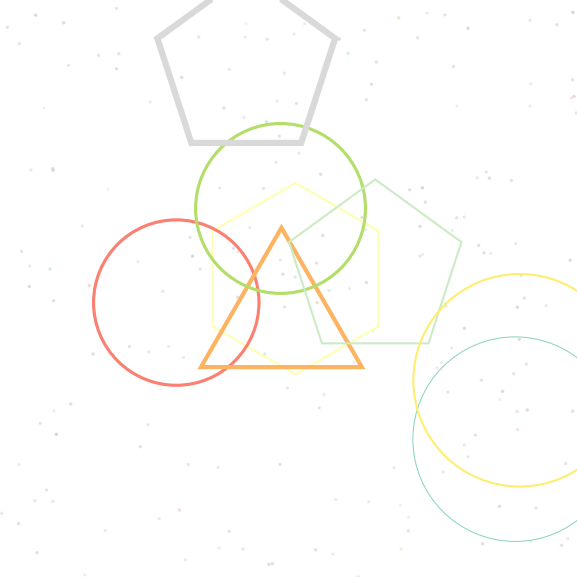[{"shape": "circle", "thickness": 0.5, "radius": 0.89, "center": [0.892, 0.239]}, {"shape": "hexagon", "thickness": 1, "radius": 0.83, "center": [0.512, 0.517]}, {"shape": "circle", "thickness": 1.5, "radius": 0.72, "center": [0.305, 0.475]}, {"shape": "triangle", "thickness": 2, "radius": 0.8, "center": [0.487, 0.444]}, {"shape": "circle", "thickness": 1.5, "radius": 0.74, "center": [0.486, 0.638]}, {"shape": "pentagon", "thickness": 3, "radius": 0.81, "center": [0.426, 0.883]}, {"shape": "pentagon", "thickness": 1, "radius": 0.78, "center": [0.65, 0.532]}, {"shape": "circle", "thickness": 1, "radius": 0.92, "center": [0.9, 0.341]}]